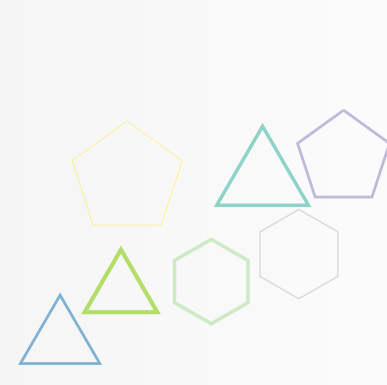[{"shape": "triangle", "thickness": 2.5, "radius": 0.68, "center": [0.678, 0.535]}, {"shape": "pentagon", "thickness": 2, "radius": 0.62, "center": [0.887, 0.589]}, {"shape": "triangle", "thickness": 2, "radius": 0.59, "center": [0.155, 0.115]}, {"shape": "triangle", "thickness": 3, "radius": 0.54, "center": [0.312, 0.243]}, {"shape": "hexagon", "thickness": 1, "radius": 0.58, "center": [0.771, 0.34]}, {"shape": "hexagon", "thickness": 2.5, "radius": 0.55, "center": [0.545, 0.269]}, {"shape": "pentagon", "thickness": 0.5, "radius": 0.75, "center": [0.328, 0.536]}]